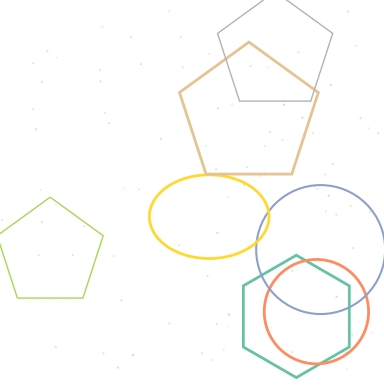[{"shape": "hexagon", "thickness": 2, "radius": 0.79, "center": [0.77, 0.178]}, {"shape": "circle", "thickness": 2, "radius": 0.68, "center": [0.822, 0.191]}, {"shape": "circle", "thickness": 1.5, "radius": 0.84, "center": [0.833, 0.352]}, {"shape": "pentagon", "thickness": 1, "radius": 0.72, "center": [0.13, 0.343]}, {"shape": "oval", "thickness": 2, "radius": 0.78, "center": [0.543, 0.437]}, {"shape": "pentagon", "thickness": 2, "radius": 0.95, "center": [0.647, 0.701]}, {"shape": "pentagon", "thickness": 1, "radius": 0.79, "center": [0.715, 0.865]}]